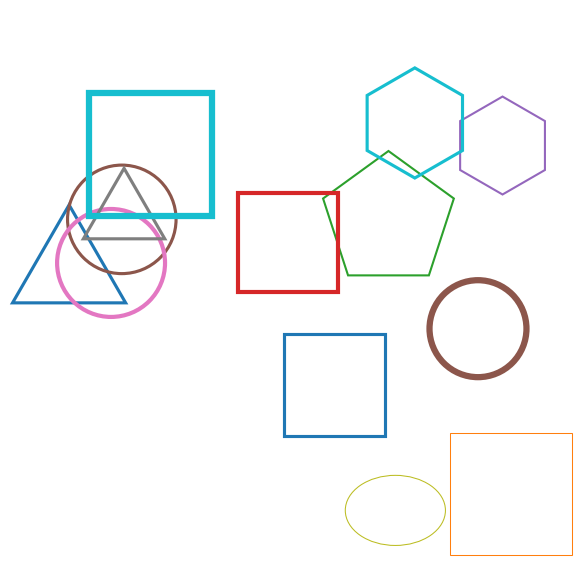[{"shape": "square", "thickness": 1.5, "radius": 0.44, "center": [0.579, 0.333]}, {"shape": "triangle", "thickness": 1.5, "radius": 0.57, "center": [0.12, 0.531]}, {"shape": "square", "thickness": 0.5, "radius": 0.53, "center": [0.885, 0.144]}, {"shape": "pentagon", "thickness": 1, "radius": 0.6, "center": [0.673, 0.619]}, {"shape": "square", "thickness": 2, "radius": 0.43, "center": [0.498, 0.58]}, {"shape": "hexagon", "thickness": 1, "radius": 0.42, "center": [0.87, 0.747]}, {"shape": "circle", "thickness": 1.5, "radius": 0.47, "center": [0.211, 0.619]}, {"shape": "circle", "thickness": 3, "radius": 0.42, "center": [0.828, 0.43]}, {"shape": "circle", "thickness": 2, "radius": 0.47, "center": [0.192, 0.544]}, {"shape": "triangle", "thickness": 1.5, "radius": 0.41, "center": [0.215, 0.626]}, {"shape": "oval", "thickness": 0.5, "radius": 0.43, "center": [0.685, 0.115]}, {"shape": "square", "thickness": 3, "radius": 0.53, "center": [0.261, 0.732]}, {"shape": "hexagon", "thickness": 1.5, "radius": 0.48, "center": [0.718, 0.786]}]